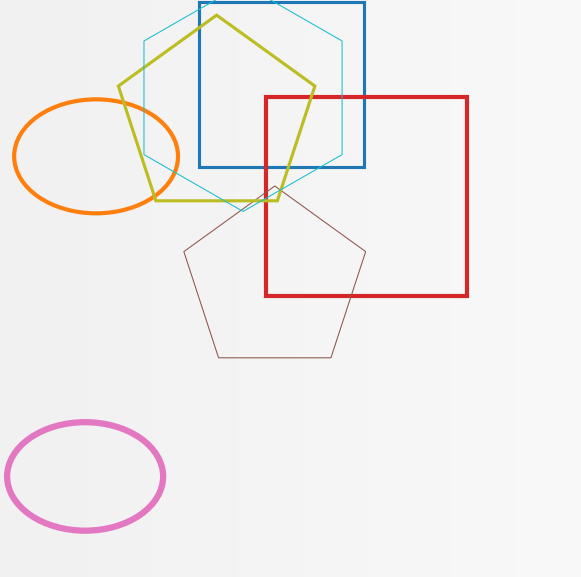[{"shape": "square", "thickness": 1.5, "radius": 0.71, "center": [0.484, 0.853]}, {"shape": "oval", "thickness": 2, "radius": 0.7, "center": [0.165, 0.728]}, {"shape": "square", "thickness": 2, "radius": 0.86, "center": [0.63, 0.659]}, {"shape": "pentagon", "thickness": 0.5, "radius": 0.82, "center": [0.473, 0.513]}, {"shape": "oval", "thickness": 3, "radius": 0.67, "center": [0.146, 0.174]}, {"shape": "pentagon", "thickness": 1.5, "radius": 0.89, "center": [0.373, 0.795]}, {"shape": "hexagon", "thickness": 0.5, "radius": 0.98, "center": [0.418, 0.83]}]